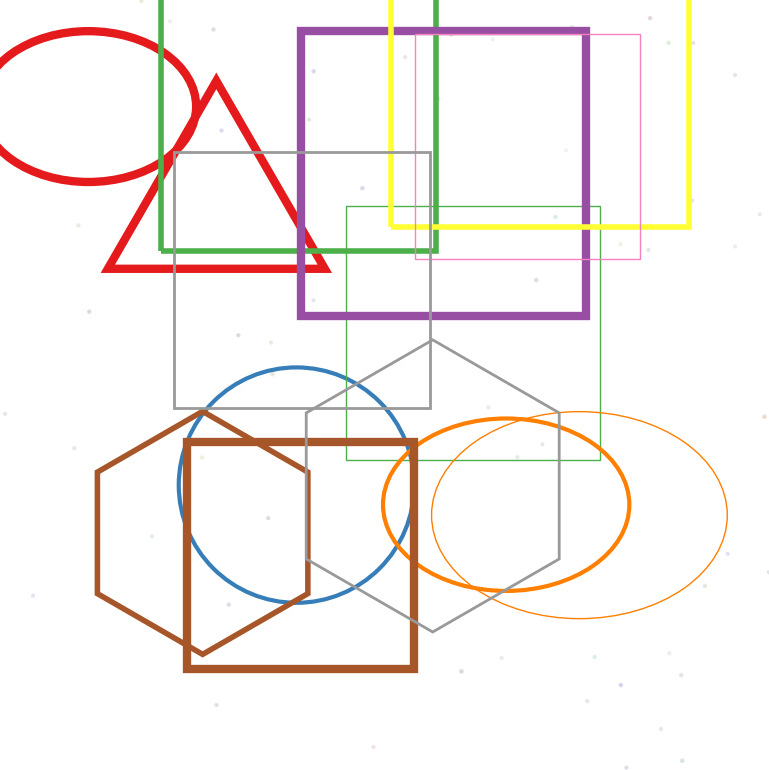[{"shape": "oval", "thickness": 3, "radius": 0.7, "center": [0.115, 0.862]}, {"shape": "triangle", "thickness": 3, "radius": 0.81, "center": [0.281, 0.732]}, {"shape": "circle", "thickness": 1.5, "radius": 0.76, "center": [0.385, 0.37]}, {"shape": "square", "thickness": 2, "radius": 0.89, "center": [0.387, 0.853]}, {"shape": "square", "thickness": 0.5, "radius": 0.82, "center": [0.614, 0.567]}, {"shape": "square", "thickness": 3, "radius": 0.93, "center": [0.576, 0.774]}, {"shape": "oval", "thickness": 1.5, "radius": 0.8, "center": [0.657, 0.345]}, {"shape": "oval", "thickness": 0.5, "radius": 0.96, "center": [0.753, 0.331]}, {"shape": "square", "thickness": 2, "radius": 0.97, "center": [0.702, 0.899]}, {"shape": "hexagon", "thickness": 2, "radius": 0.79, "center": [0.263, 0.308]}, {"shape": "square", "thickness": 3, "radius": 0.74, "center": [0.39, 0.279]}, {"shape": "square", "thickness": 0.5, "radius": 0.73, "center": [0.685, 0.81]}, {"shape": "square", "thickness": 1, "radius": 0.83, "center": [0.392, 0.636]}, {"shape": "hexagon", "thickness": 1, "radius": 0.95, "center": [0.562, 0.369]}]